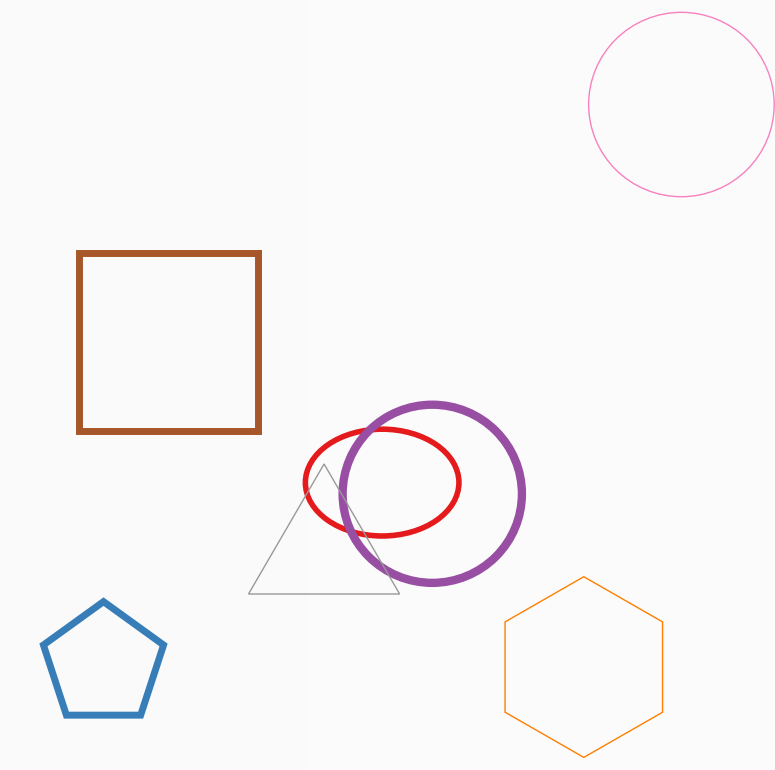[{"shape": "oval", "thickness": 2, "radius": 0.5, "center": [0.493, 0.373]}, {"shape": "pentagon", "thickness": 2.5, "radius": 0.41, "center": [0.134, 0.137]}, {"shape": "circle", "thickness": 3, "radius": 0.58, "center": [0.558, 0.359]}, {"shape": "hexagon", "thickness": 0.5, "radius": 0.59, "center": [0.753, 0.134]}, {"shape": "square", "thickness": 2.5, "radius": 0.58, "center": [0.218, 0.556]}, {"shape": "circle", "thickness": 0.5, "radius": 0.6, "center": [0.879, 0.864]}, {"shape": "triangle", "thickness": 0.5, "radius": 0.56, "center": [0.418, 0.285]}]